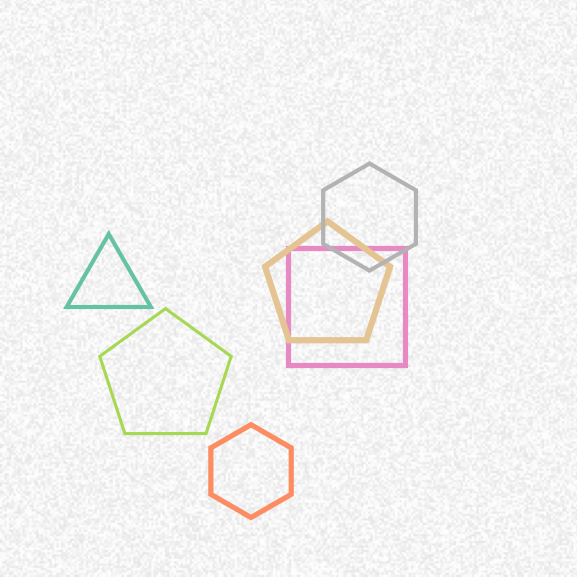[{"shape": "triangle", "thickness": 2, "radius": 0.42, "center": [0.188, 0.51]}, {"shape": "hexagon", "thickness": 2.5, "radius": 0.4, "center": [0.435, 0.183]}, {"shape": "square", "thickness": 2.5, "radius": 0.5, "center": [0.6, 0.468]}, {"shape": "pentagon", "thickness": 1.5, "radius": 0.6, "center": [0.287, 0.345]}, {"shape": "pentagon", "thickness": 3, "radius": 0.57, "center": [0.567, 0.502]}, {"shape": "hexagon", "thickness": 2, "radius": 0.46, "center": [0.64, 0.623]}]